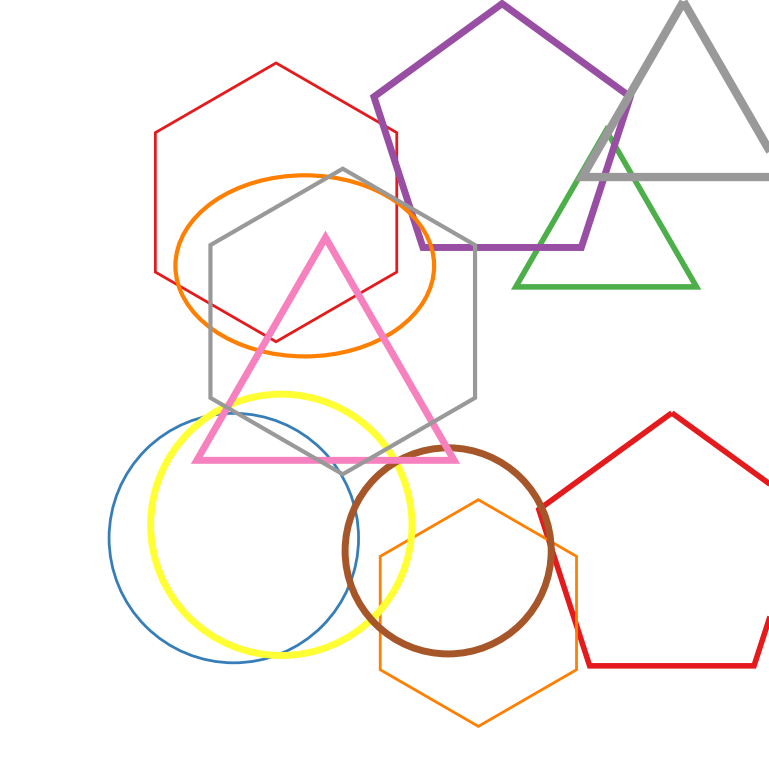[{"shape": "pentagon", "thickness": 2, "radius": 0.91, "center": [0.872, 0.282]}, {"shape": "hexagon", "thickness": 1, "radius": 0.91, "center": [0.359, 0.737]}, {"shape": "circle", "thickness": 1, "radius": 0.81, "center": [0.304, 0.301]}, {"shape": "triangle", "thickness": 2, "radius": 0.68, "center": [0.787, 0.695]}, {"shape": "pentagon", "thickness": 2.5, "radius": 0.88, "center": [0.652, 0.82]}, {"shape": "oval", "thickness": 1.5, "radius": 0.84, "center": [0.396, 0.655]}, {"shape": "hexagon", "thickness": 1, "radius": 0.74, "center": [0.621, 0.204]}, {"shape": "circle", "thickness": 2.5, "radius": 0.85, "center": [0.365, 0.318]}, {"shape": "circle", "thickness": 2.5, "radius": 0.67, "center": [0.582, 0.285]}, {"shape": "triangle", "thickness": 2.5, "radius": 0.96, "center": [0.423, 0.499]}, {"shape": "triangle", "thickness": 3, "radius": 0.76, "center": [0.888, 0.846]}, {"shape": "hexagon", "thickness": 1.5, "radius": 0.99, "center": [0.445, 0.583]}]